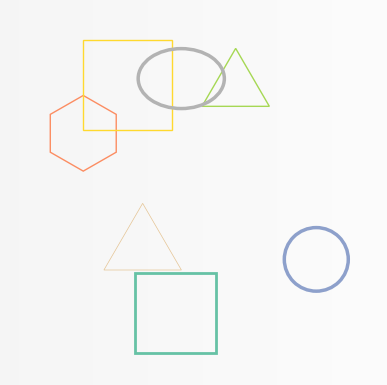[{"shape": "square", "thickness": 2, "radius": 0.52, "center": [0.453, 0.188]}, {"shape": "hexagon", "thickness": 1, "radius": 0.49, "center": [0.215, 0.654]}, {"shape": "circle", "thickness": 2.5, "radius": 0.41, "center": [0.816, 0.326]}, {"shape": "triangle", "thickness": 1, "radius": 0.5, "center": [0.608, 0.774]}, {"shape": "square", "thickness": 1, "radius": 0.58, "center": [0.329, 0.779]}, {"shape": "triangle", "thickness": 0.5, "radius": 0.58, "center": [0.368, 0.356]}, {"shape": "oval", "thickness": 2.5, "radius": 0.56, "center": [0.468, 0.796]}]